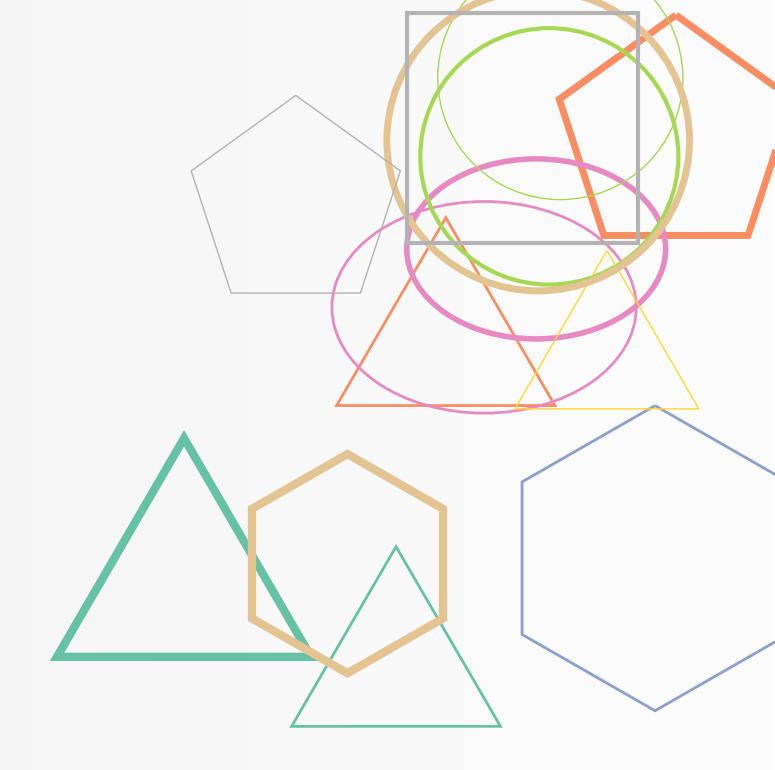[{"shape": "triangle", "thickness": 3, "radius": 0.95, "center": [0.237, 0.242]}, {"shape": "triangle", "thickness": 1, "radius": 0.78, "center": [0.511, 0.135]}, {"shape": "pentagon", "thickness": 2.5, "radius": 0.79, "center": [0.872, 0.822]}, {"shape": "triangle", "thickness": 1, "radius": 0.81, "center": [0.575, 0.555]}, {"shape": "hexagon", "thickness": 1, "radius": 0.99, "center": [0.845, 0.275]}, {"shape": "oval", "thickness": 2, "radius": 0.84, "center": [0.692, 0.677]}, {"shape": "oval", "thickness": 1, "radius": 0.98, "center": [0.625, 0.601]}, {"shape": "circle", "thickness": 0.5, "radius": 0.79, "center": [0.723, 0.899]}, {"shape": "circle", "thickness": 1.5, "radius": 0.83, "center": [0.709, 0.797]}, {"shape": "triangle", "thickness": 0.5, "radius": 0.69, "center": [0.783, 0.537]}, {"shape": "circle", "thickness": 2.5, "radius": 0.98, "center": [0.694, 0.817]}, {"shape": "hexagon", "thickness": 3, "radius": 0.71, "center": [0.448, 0.268]}, {"shape": "square", "thickness": 1.5, "radius": 0.75, "center": [0.674, 0.834]}, {"shape": "pentagon", "thickness": 0.5, "radius": 0.71, "center": [0.382, 0.734]}]